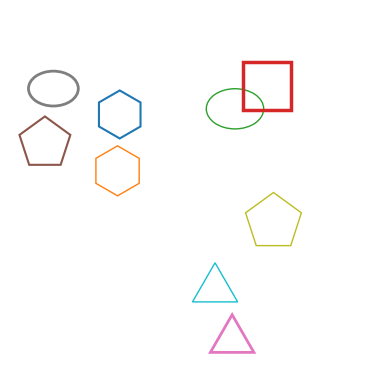[{"shape": "hexagon", "thickness": 1.5, "radius": 0.31, "center": [0.311, 0.703]}, {"shape": "hexagon", "thickness": 1, "radius": 0.32, "center": [0.305, 0.556]}, {"shape": "oval", "thickness": 1, "radius": 0.37, "center": [0.61, 0.717]}, {"shape": "square", "thickness": 2.5, "radius": 0.32, "center": [0.694, 0.777]}, {"shape": "pentagon", "thickness": 1.5, "radius": 0.35, "center": [0.117, 0.628]}, {"shape": "triangle", "thickness": 2, "radius": 0.33, "center": [0.603, 0.117]}, {"shape": "oval", "thickness": 2, "radius": 0.32, "center": [0.139, 0.77]}, {"shape": "pentagon", "thickness": 1, "radius": 0.38, "center": [0.71, 0.424]}, {"shape": "triangle", "thickness": 1, "radius": 0.34, "center": [0.559, 0.25]}]